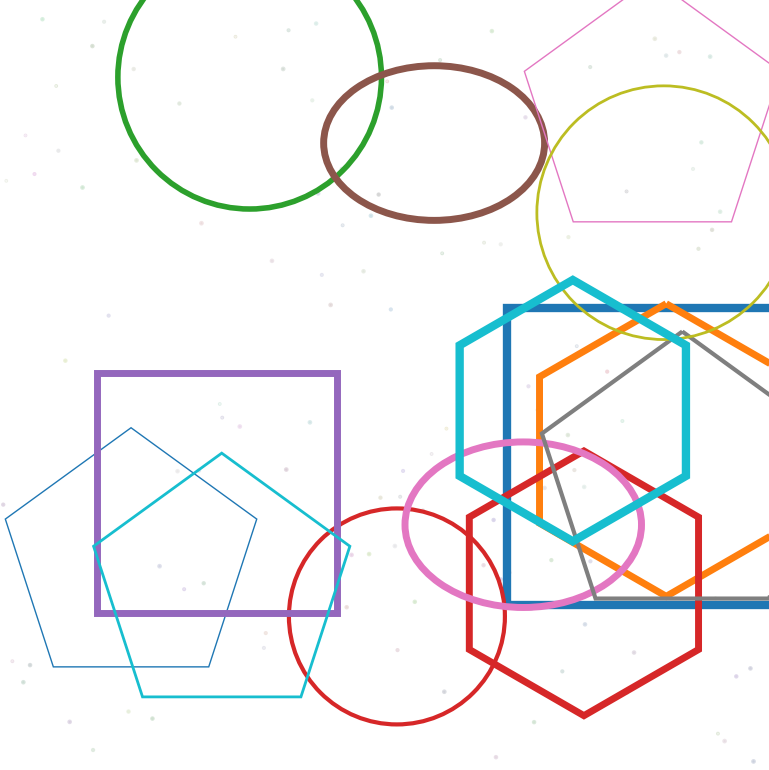[{"shape": "pentagon", "thickness": 0.5, "radius": 0.86, "center": [0.17, 0.273]}, {"shape": "square", "thickness": 3, "radius": 0.96, "center": [0.852, 0.407]}, {"shape": "hexagon", "thickness": 2.5, "radius": 0.95, "center": [0.865, 0.416]}, {"shape": "circle", "thickness": 2, "radius": 0.86, "center": [0.324, 0.9]}, {"shape": "circle", "thickness": 1.5, "radius": 0.7, "center": [0.515, 0.199]}, {"shape": "hexagon", "thickness": 2.5, "radius": 0.86, "center": [0.758, 0.242]}, {"shape": "square", "thickness": 2.5, "radius": 0.78, "center": [0.282, 0.359]}, {"shape": "oval", "thickness": 2.5, "radius": 0.72, "center": [0.564, 0.814]}, {"shape": "oval", "thickness": 2.5, "radius": 0.77, "center": [0.68, 0.319]}, {"shape": "pentagon", "thickness": 0.5, "radius": 0.87, "center": [0.847, 0.853]}, {"shape": "pentagon", "thickness": 1.5, "radius": 0.96, "center": [0.886, 0.378]}, {"shape": "circle", "thickness": 1, "radius": 0.82, "center": [0.862, 0.724]}, {"shape": "hexagon", "thickness": 3, "radius": 0.85, "center": [0.744, 0.467]}, {"shape": "pentagon", "thickness": 1, "radius": 0.87, "center": [0.288, 0.237]}]